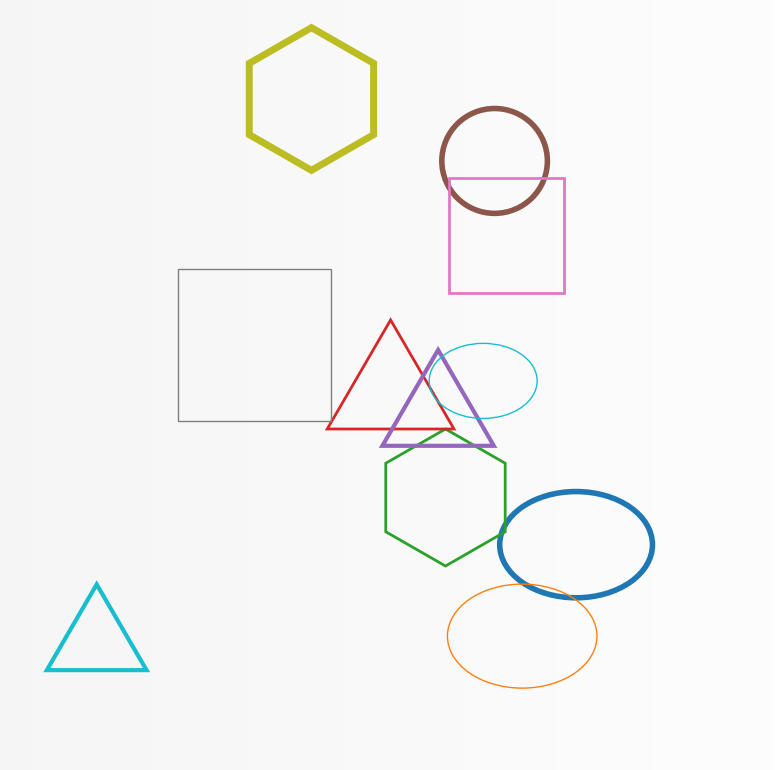[{"shape": "oval", "thickness": 2, "radius": 0.49, "center": [0.743, 0.293]}, {"shape": "oval", "thickness": 0.5, "radius": 0.48, "center": [0.674, 0.174]}, {"shape": "hexagon", "thickness": 1, "radius": 0.44, "center": [0.575, 0.354]}, {"shape": "triangle", "thickness": 1, "radius": 0.47, "center": [0.504, 0.49]}, {"shape": "triangle", "thickness": 1.5, "radius": 0.41, "center": [0.565, 0.463]}, {"shape": "circle", "thickness": 2, "radius": 0.34, "center": [0.638, 0.791]}, {"shape": "square", "thickness": 1, "radius": 0.37, "center": [0.654, 0.694]}, {"shape": "square", "thickness": 0.5, "radius": 0.49, "center": [0.329, 0.553]}, {"shape": "hexagon", "thickness": 2.5, "radius": 0.46, "center": [0.402, 0.871]}, {"shape": "oval", "thickness": 0.5, "radius": 0.35, "center": [0.623, 0.505]}, {"shape": "triangle", "thickness": 1.5, "radius": 0.37, "center": [0.125, 0.167]}]